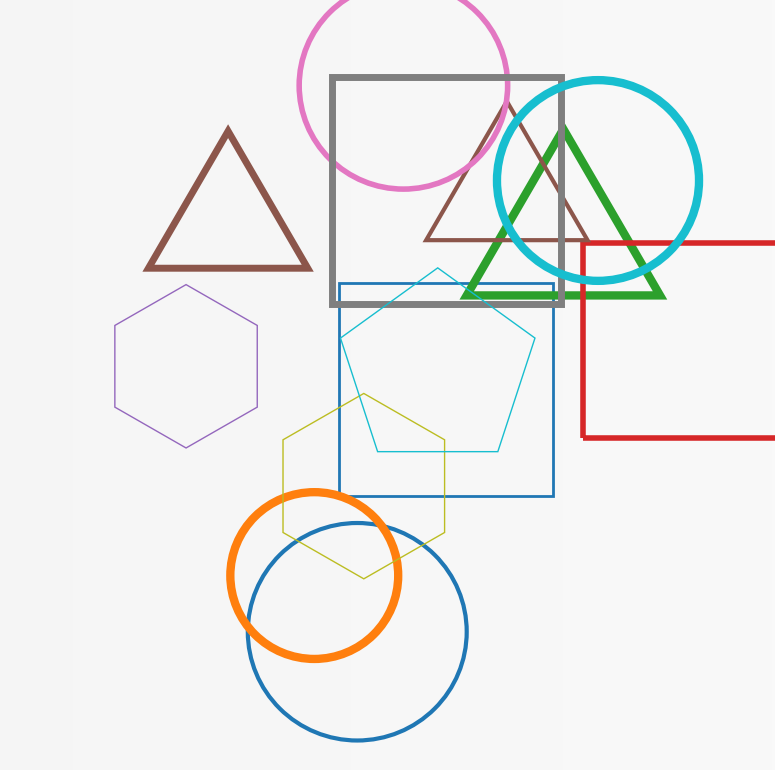[{"shape": "square", "thickness": 1, "radius": 0.69, "center": [0.575, 0.494]}, {"shape": "circle", "thickness": 1.5, "radius": 0.71, "center": [0.461, 0.18]}, {"shape": "circle", "thickness": 3, "radius": 0.54, "center": [0.406, 0.253]}, {"shape": "triangle", "thickness": 3, "radius": 0.72, "center": [0.727, 0.688]}, {"shape": "square", "thickness": 2, "radius": 0.63, "center": [0.878, 0.557]}, {"shape": "hexagon", "thickness": 0.5, "radius": 0.53, "center": [0.24, 0.524]}, {"shape": "triangle", "thickness": 1.5, "radius": 0.6, "center": [0.654, 0.748]}, {"shape": "triangle", "thickness": 2.5, "radius": 0.59, "center": [0.294, 0.711]}, {"shape": "circle", "thickness": 2, "radius": 0.67, "center": [0.521, 0.889]}, {"shape": "square", "thickness": 2.5, "radius": 0.74, "center": [0.576, 0.753]}, {"shape": "hexagon", "thickness": 0.5, "radius": 0.6, "center": [0.469, 0.369]}, {"shape": "circle", "thickness": 3, "radius": 0.65, "center": [0.772, 0.766]}, {"shape": "pentagon", "thickness": 0.5, "radius": 0.66, "center": [0.565, 0.52]}]